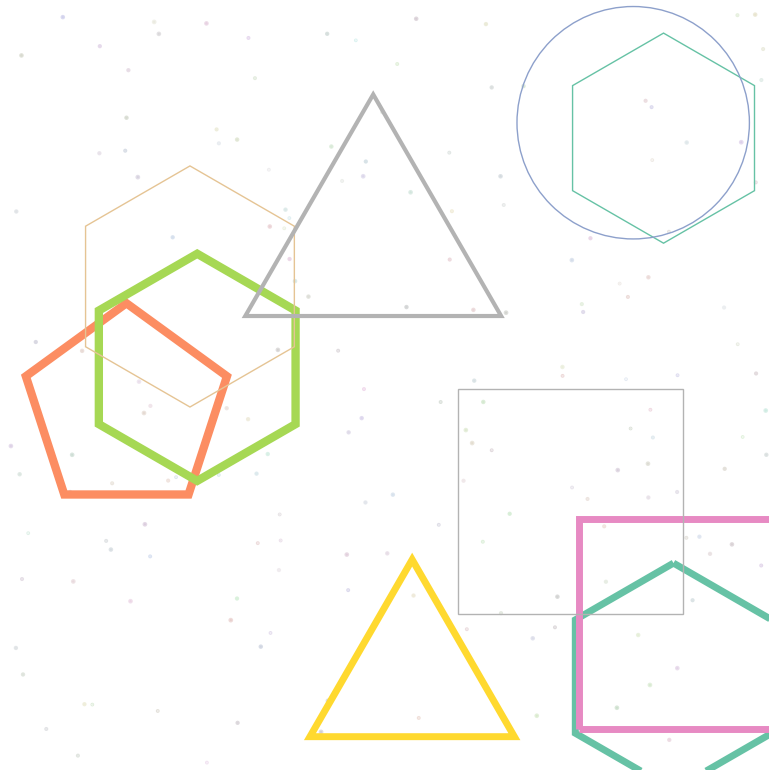[{"shape": "hexagon", "thickness": 0.5, "radius": 0.68, "center": [0.862, 0.821]}, {"shape": "hexagon", "thickness": 2.5, "radius": 0.74, "center": [0.875, 0.121]}, {"shape": "pentagon", "thickness": 3, "radius": 0.69, "center": [0.164, 0.469]}, {"shape": "circle", "thickness": 0.5, "radius": 0.75, "center": [0.822, 0.841]}, {"shape": "square", "thickness": 2.5, "radius": 0.68, "center": [0.888, 0.19]}, {"shape": "hexagon", "thickness": 3, "radius": 0.74, "center": [0.256, 0.523]}, {"shape": "triangle", "thickness": 2.5, "radius": 0.77, "center": [0.535, 0.12]}, {"shape": "hexagon", "thickness": 0.5, "radius": 0.78, "center": [0.247, 0.628]}, {"shape": "triangle", "thickness": 1.5, "radius": 0.96, "center": [0.485, 0.686]}, {"shape": "square", "thickness": 0.5, "radius": 0.73, "center": [0.741, 0.349]}]